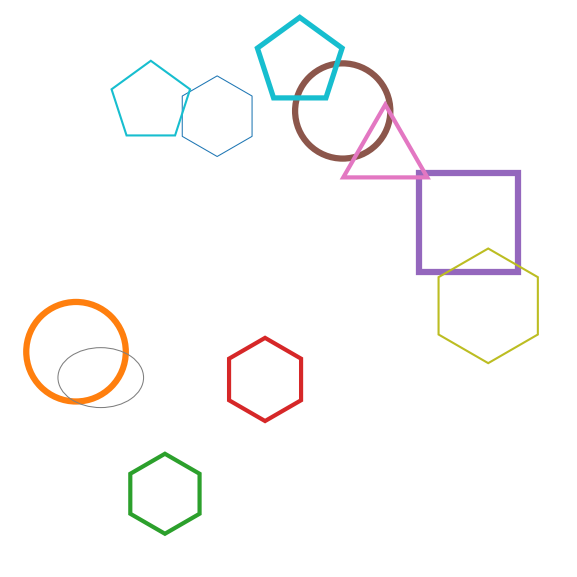[{"shape": "hexagon", "thickness": 0.5, "radius": 0.35, "center": [0.376, 0.798]}, {"shape": "circle", "thickness": 3, "radius": 0.43, "center": [0.132, 0.39]}, {"shape": "hexagon", "thickness": 2, "radius": 0.35, "center": [0.286, 0.144]}, {"shape": "hexagon", "thickness": 2, "radius": 0.36, "center": [0.459, 0.342]}, {"shape": "square", "thickness": 3, "radius": 0.43, "center": [0.811, 0.613]}, {"shape": "circle", "thickness": 3, "radius": 0.41, "center": [0.593, 0.807]}, {"shape": "triangle", "thickness": 2, "radius": 0.42, "center": [0.667, 0.734]}, {"shape": "oval", "thickness": 0.5, "radius": 0.37, "center": [0.174, 0.345]}, {"shape": "hexagon", "thickness": 1, "radius": 0.5, "center": [0.845, 0.47]}, {"shape": "pentagon", "thickness": 2.5, "radius": 0.39, "center": [0.519, 0.892]}, {"shape": "pentagon", "thickness": 1, "radius": 0.36, "center": [0.261, 0.822]}]